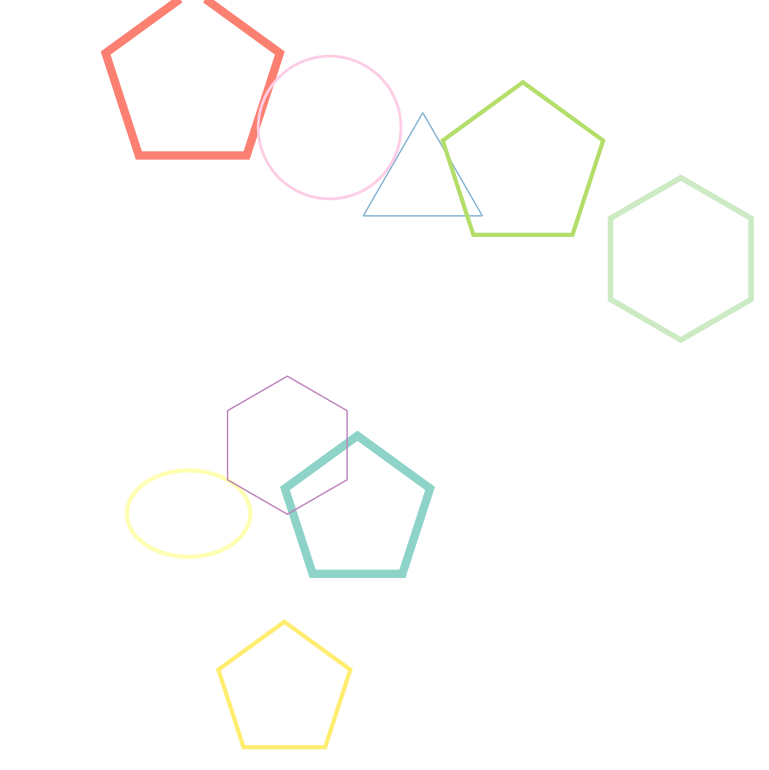[{"shape": "pentagon", "thickness": 3, "radius": 0.5, "center": [0.464, 0.335]}, {"shape": "oval", "thickness": 1.5, "radius": 0.4, "center": [0.245, 0.333]}, {"shape": "pentagon", "thickness": 3, "radius": 0.59, "center": [0.25, 0.894]}, {"shape": "triangle", "thickness": 0.5, "radius": 0.45, "center": [0.549, 0.764]}, {"shape": "pentagon", "thickness": 1.5, "radius": 0.55, "center": [0.679, 0.784]}, {"shape": "circle", "thickness": 1, "radius": 0.46, "center": [0.428, 0.834]}, {"shape": "hexagon", "thickness": 0.5, "radius": 0.45, "center": [0.373, 0.422]}, {"shape": "hexagon", "thickness": 2, "radius": 0.53, "center": [0.884, 0.664]}, {"shape": "pentagon", "thickness": 1.5, "radius": 0.45, "center": [0.369, 0.102]}]